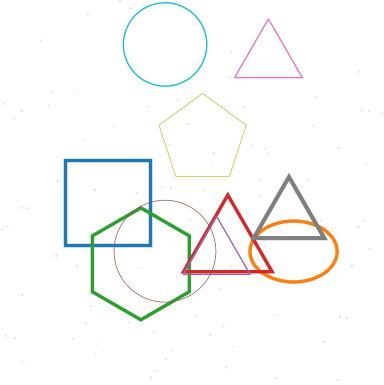[{"shape": "square", "thickness": 2.5, "radius": 0.55, "center": [0.279, 0.474]}, {"shape": "oval", "thickness": 2.5, "radius": 0.57, "center": [0.763, 0.347]}, {"shape": "hexagon", "thickness": 2.5, "radius": 0.73, "center": [0.366, 0.315]}, {"shape": "triangle", "thickness": 2.5, "radius": 0.66, "center": [0.592, 0.361]}, {"shape": "triangle", "thickness": 1, "radius": 0.5, "center": [0.562, 0.338]}, {"shape": "circle", "thickness": 0.5, "radius": 0.66, "center": [0.429, 0.348]}, {"shape": "triangle", "thickness": 1, "radius": 0.51, "center": [0.697, 0.849]}, {"shape": "triangle", "thickness": 3, "radius": 0.53, "center": [0.751, 0.434]}, {"shape": "pentagon", "thickness": 0.5, "radius": 0.59, "center": [0.526, 0.638]}, {"shape": "circle", "thickness": 1, "radius": 0.54, "center": [0.429, 0.884]}]